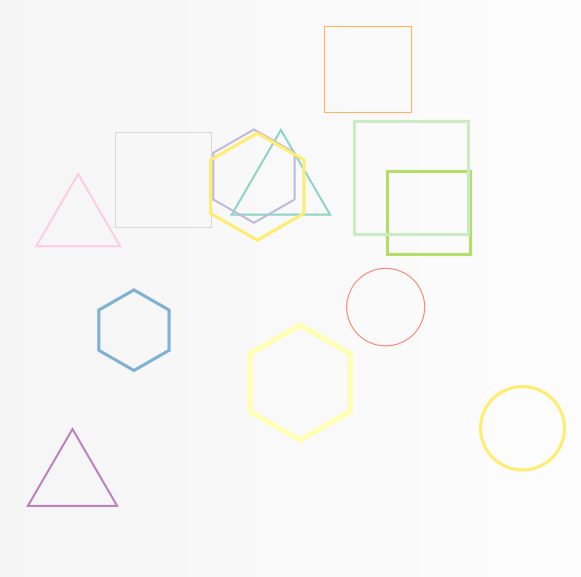[{"shape": "triangle", "thickness": 1, "radius": 0.49, "center": [0.483, 0.676]}, {"shape": "hexagon", "thickness": 2.5, "radius": 0.5, "center": [0.516, 0.337]}, {"shape": "hexagon", "thickness": 1, "radius": 0.4, "center": [0.437, 0.694]}, {"shape": "circle", "thickness": 0.5, "radius": 0.34, "center": [0.664, 0.467]}, {"shape": "hexagon", "thickness": 1.5, "radius": 0.35, "center": [0.23, 0.427]}, {"shape": "square", "thickness": 0.5, "radius": 0.37, "center": [0.632, 0.88]}, {"shape": "square", "thickness": 1.5, "radius": 0.36, "center": [0.737, 0.631]}, {"shape": "triangle", "thickness": 1, "radius": 0.42, "center": [0.135, 0.615]}, {"shape": "square", "thickness": 0.5, "radius": 0.41, "center": [0.28, 0.689]}, {"shape": "triangle", "thickness": 1, "radius": 0.44, "center": [0.125, 0.167]}, {"shape": "square", "thickness": 1.5, "radius": 0.49, "center": [0.707, 0.692]}, {"shape": "hexagon", "thickness": 1.5, "radius": 0.46, "center": [0.443, 0.676]}, {"shape": "circle", "thickness": 1.5, "radius": 0.36, "center": [0.899, 0.258]}]